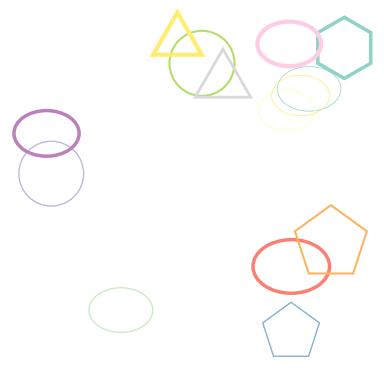[{"shape": "oval", "thickness": 0.5, "radius": 0.41, "center": [0.803, 0.769]}, {"shape": "hexagon", "thickness": 2.5, "radius": 0.4, "center": [0.894, 0.876]}, {"shape": "oval", "thickness": 0.5, "radius": 0.37, "center": [0.745, 0.713]}, {"shape": "circle", "thickness": 1, "radius": 0.42, "center": [0.133, 0.549]}, {"shape": "oval", "thickness": 2.5, "radius": 0.5, "center": [0.757, 0.308]}, {"shape": "pentagon", "thickness": 1, "radius": 0.39, "center": [0.756, 0.137]}, {"shape": "pentagon", "thickness": 1.5, "radius": 0.49, "center": [0.86, 0.369]}, {"shape": "circle", "thickness": 1.5, "radius": 0.42, "center": [0.525, 0.835]}, {"shape": "oval", "thickness": 3, "radius": 0.41, "center": [0.751, 0.886]}, {"shape": "triangle", "thickness": 2, "radius": 0.42, "center": [0.579, 0.789]}, {"shape": "oval", "thickness": 2.5, "radius": 0.42, "center": [0.121, 0.654]}, {"shape": "oval", "thickness": 1, "radius": 0.41, "center": [0.314, 0.195]}, {"shape": "triangle", "thickness": 3, "radius": 0.37, "center": [0.461, 0.894]}, {"shape": "oval", "thickness": 0.5, "radius": 0.38, "center": [0.781, 0.752]}]